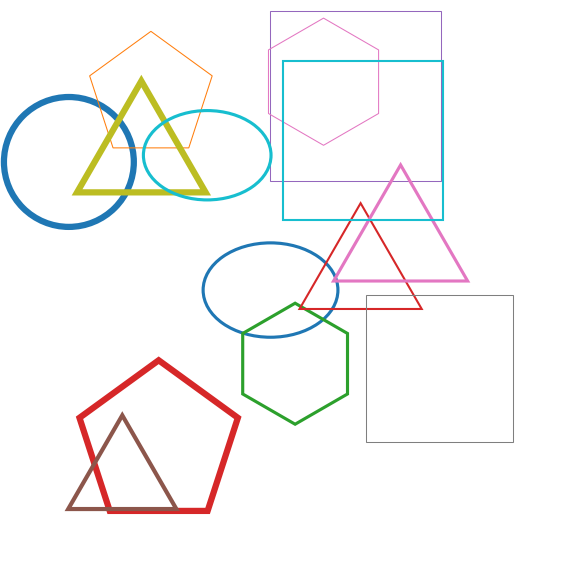[{"shape": "oval", "thickness": 1.5, "radius": 0.58, "center": [0.468, 0.497]}, {"shape": "circle", "thickness": 3, "radius": 0.56, "center": [0.119, 0.719]}, {"shape": "pentagon", "thickness": 0.5, "radius": 0.56, "center": [0.261, 0.833]}, {"shape": "hexagon", "thickness": 1.5, "radius": 0.52, "center": [0.511, 0.369]}, {"shape": "pentagon", "thickness": 3, "radius": 0.72, "center": [0.275, 0.231]}, {"shape": "triangle", "thickness": 1, "radius": 0.61, "center": [0.624, 0.525]}, {"shape": "square", "thickness": 0.5, "radius": 0.74, "center": [0.616, 0.833]}, {"shape": "triangle", "thickness": 2, "radius": 0.54, "center": [0.212, 0.172]}, {"shape": "triangle", "thickness": 1.5, "radius": 0.67, "center": [0.694, 0.58]}, {"shape": "hexagon", "thickness": 0.5, "radius": 0.55, "center": [0.56, 0.858]}, {"shape": "square", "thickness": 0.5, "radius": 0.64, "center": [0.761, 0.361]}, {"shape": "triangle", "thickness": 3, "radius": 0.64, "center": [0.245, 0.73]}, {"shape": "square", "thickness": 1, "radius": 0.69, "center": [0.629, 0.756]}, {"shape": "oval", "thickness": 1.5, "radius": 0.55, "center": [0.359, 0.73]}]